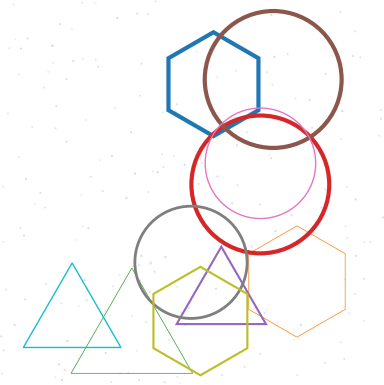[{"shape": "hexagon", "thickness": 3, "radius": 0.67, "center": [0.554, 0.781]}, {"shape": "hexagon", "thickness": 0.5, "radius": 0.72, "center": [0.771, 0.269]}, {"shape": "triangle", "thickness": 0.5, "radius": 0.91, "center": [0.342, 0.122]}, {"shape": "circle", "thickness": 3, "radius": 0.9, "center": [0.676, 0.521]}, {"shape": "triangle", "thickness": 1.5, "radius": 0.67, "center": [0.575, 0.225]}, {"shape": "circle", "thickness": 3, "radius": 0.89, "center": [0.71, 0.794]}, {"shape": "circle", "thickness": 1, "radius": 0.72, "center": [0.676, 0.576]}, {"shape": "circle", "thickness": 2, "radius": 0.73, "center": [0.496, 0.319]}, {"shape": "hexagon", "thickness": 1.5, "radius": 0.7, "center": [0.521, 0.166]}, {"shape": "triangle", "thickness": 1, "radius": 0.73, "center": [0.187, 0.171]}]